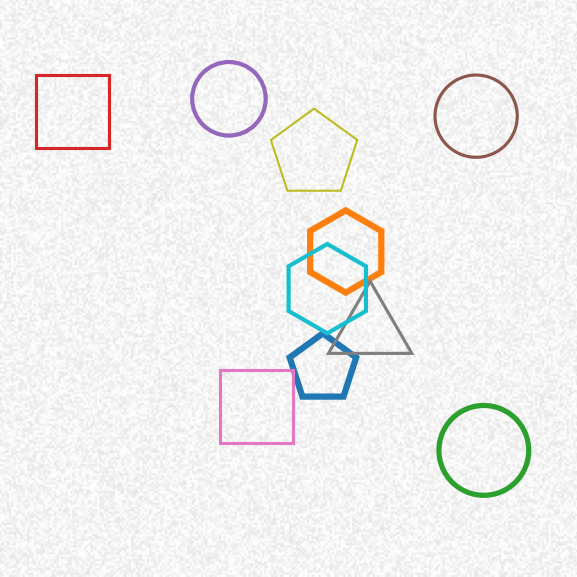[{"shape": "pentagon", "thickness": 3, "radius": 0.3, "center": [0.559, 0.361]}, {"shape": "hexagon", "thickness": 3, "radius": 0.36, "center": [0.599, 0.564]}, {"shape": "circle", "thickness": 2.5, "radius": 0.39, "center": [0.838, 0.219]}, {"shape": "square", "thickness": 1.5, "radius": 0.32, "center": [0.126, 0.805]}, {"shape": "circle", "thickness": 2, "radius": 0.32, "center": [0.396, 0.828]}, {"shape": "circle", "thickness": 1.5, "radius": 0.36, "center": [0.824, 0.798]}, {"shape": "square", "thickness": 1.5, "radius": 0.32, "center": [0.444, 0.295]}, {"shape": "triangle", "thickness": 1.5, "radius": 0.42, "center": [0.641, 0.429]}, {"shape": "pentagon", "thickness": 1, "radius": 0.39, "center": [0.544, 0.732]}, {"shape": "hexagon", "thickness": 2, "radius": 0.39, "center": [0.567, 0.499]}]